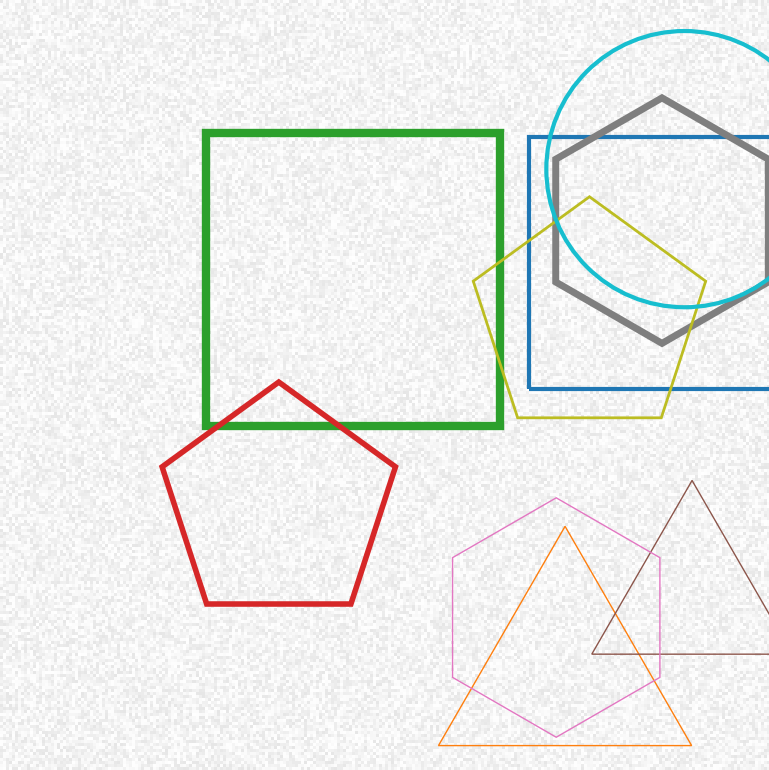[{"shape": "square", "thickness": 1.5, "radius": 0.82, "center": [0.85, 0.659]}, {"shape": "triangle", "thickness": 0.5, "radius": 0.95, "center": [0.734, 0.127]}, {"shape": "square", "thickness": 3, "radius": 0.95, "center": [0.459, 0.637]}, {"shape": "pentagon", "thickness": 2, "radius": 0.8, "center": [0.362, 0.344]}, {"shape": "triangle", "thickness": 0.5, "radius": 0.75, "center": [0.899, 0.226]}, {"shape": "hexagon", "thickness": 0.5, "radius": 0.78, "center": [0.722, 0.198]}, {"shape": "hexagon", "thickness": 2.5, "radius": 0.8, "center": [0.86, 0.713]}, {"shape": "pentagon", "thickness": 1, "radius": 0.79, "center": [0.766, 0.586]}, {"shape": "circle", "thickness": 1.5, "radius": 0.9, "center": [0.889, 0.78]}]